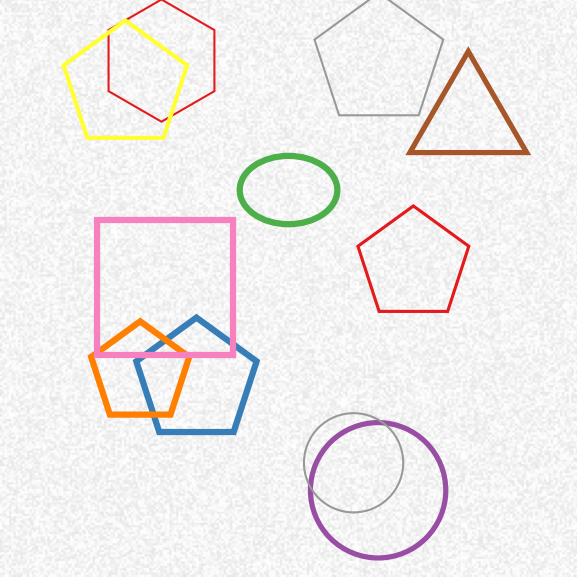[{"shape": "pentagon", "thickness": 1.5, "radius": 0.5, "center": [0.716, 0.542]}, {"shape": "hexagon", "thickness": 1, "radius": 0.53, "center": [0.28, 0.894]}, {"shape": "pentagon", "thickness": 3, "radius": 0.55, "center": [0.34, 0.34]}, {"shape": "oval", "thickness": 3, "radius": 0.42, "center": [0.5, 0.67]}, {"shape": "circle", "thickness": 2.5, "radius": 0.59, "center": [0.655, 0.15]}, {"shape": "pentagon", "thickness": 3, "radius": 0.45, "center": [0.243, 0.353]}, {"shape": "pentagon", "thickness": 2, "radius": 0.56, "center": [0.217, 0.851]}, {"shape": "triangle", "thickness": 2.5, "radius": 0.58, "center": [0.811, 0.793]}, {"shape": "square", "thickness": 3, "radius": 0.59, "center": [0.286, 0.502]}, {"shape": "circle", "thickness": 1, "radius": 0.43, "center": [0.612, 0.198]}, {"shape": "pentagon", "thickness": 1, "radius": 0.59, "center": [0.656, 0.894]}]